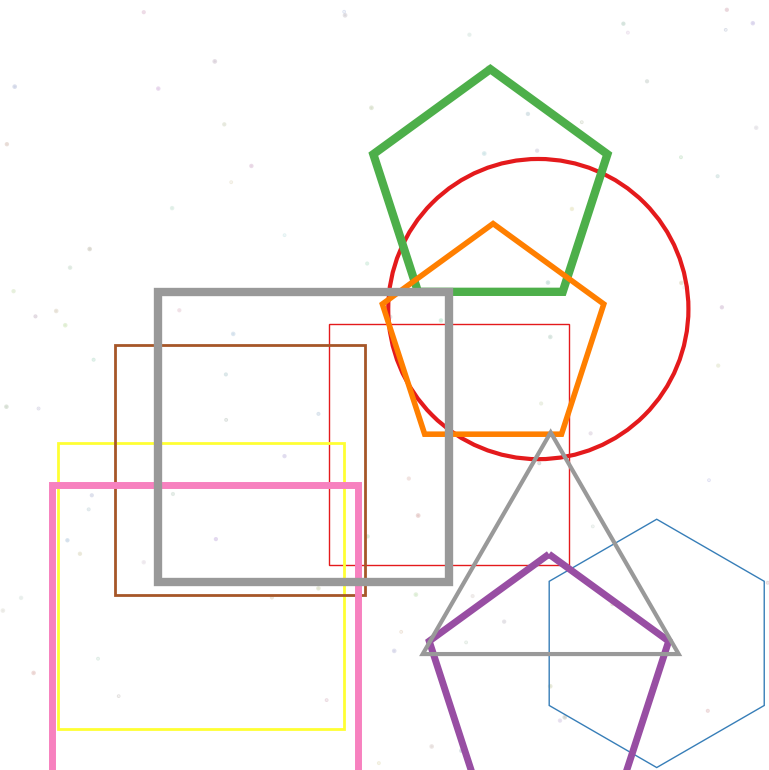[{"shape": "square", "thickness": 0.5, "radius": 0.78, "center": [0.583, 0.423]}, {"shape": "circle", "thickness": 1.5, "radius": 0.97, "center": [0.699, 0.599]}, {"shape": "hexagon", "thickness": 0.5, "radius": 0.81, "center": [0.853, 0.164]}, {"shape": "pentagon", "thickness": 3, "radius": 0.8, "center": [0.637, 0.75]}, {"shape": "pentagon", "thickness": 2.5, "radius": 0.82, "center": [0.713, 0.117]}, {"shape": "pentagon", "thickness": 2, "radius": 0.76, "center": [0.64, 0.558]}, {"shape": "square", "thickness": 1, "radius": 0.93, "center": [0.261, 0.239]}, {"shape": "square", "thickness": 1, "radius": 0.81, "center": [0.311, 0.39]}, {"shape": "square", "thickness": 2.5, "radius": 0.99, "center": [0.266, 0.172]}, {"shape": "square", "thickness": 3, "radius": 0.94, "center": [0.394, 0.433]}, {"shape": "triangle", "thickness": 1.5, "radius": 0.96, "center": [0.715, 0.247]}]